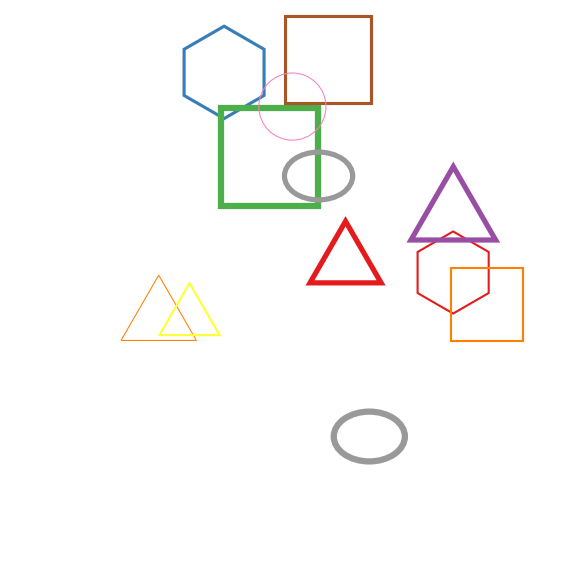[{"shape": "triangle", "thickness": 2.5, "radius": 0.36, "center": [0.598, 0.545]}, {"shape": "hexagon", "thickness": 1, "radius": 0.36, "center": [0.785, 0.527]}, {"shape": "hexagon", "thickness": 1.5, "radius": 0.4, "center": [0.388, 0.874]}, {"shape": "square", "thickness": 3, "radius": 0.42, "center": [0.466, 0.727]}, {"shape": "triangle", "thickness": 2.5, "radius": 0.42, "center": [0.785, 0.626]}, {"shape": "triangle", "thickness": 0.5, "radius": 0.38, "center": [0.275, 0.447]}, {"shape": "square", "thickness": 1, "radius": 0.31, "center": [0.844, 0.472]}, {"shape": "triangle", "thickness": 1, "radius": 0.3, "center": [0.328, 0.449]}, {"shape": "square", "thickness": 1.5, "radius": 0.38, "center": [0.568, 0.896]}, {"shape": "circle", "thickness": 0.5, "radius": 0.29, "center": [0.506, 0.815]}, {"shape": "oval", "thickness": 3, "radius": 0.31, "center": [0.639, 0.243]}, {"shape": "oval", "thickness": 2.5, "radius": 0.3, "center": [0.552, 0.694]}]